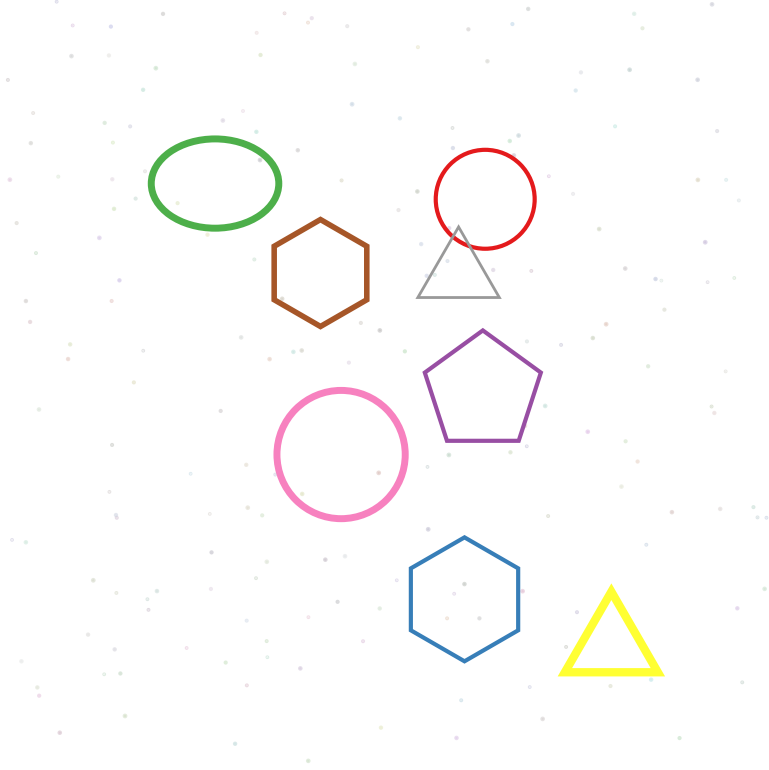[{"shape": "circle", "thickness": 1.5, "radius": 0.32, "center": [0.63, 0.741]}, {"shape": "hexagon", "thickness": 1.5, "radius": 0.4, "center": [0.603, 0.222]}, {"shape": "oval", "thickness": 2.5, "radius": 0.41, "center": [0.279, 0.762]}, {"shape": "pentagon", "thickness": 1.5, "radius": 0.4, "center": [0.627, 0.492]}, {"shape": "triangle", "thickness": 3, "radius": 0.35, "center": [0.794, 0.162]}, {"shape": "hexagon", "thickness": 2, "radius": 0.35, "center": [0.416, 0.645]}, {"shape": "circle", "thickness": 2.5, "radius": 0.42, "center": [0.443, 0.41]}, {"shape": "triangle", "thickness": 1, "radius": 0.31, "center": [0.596, 0.644]}]